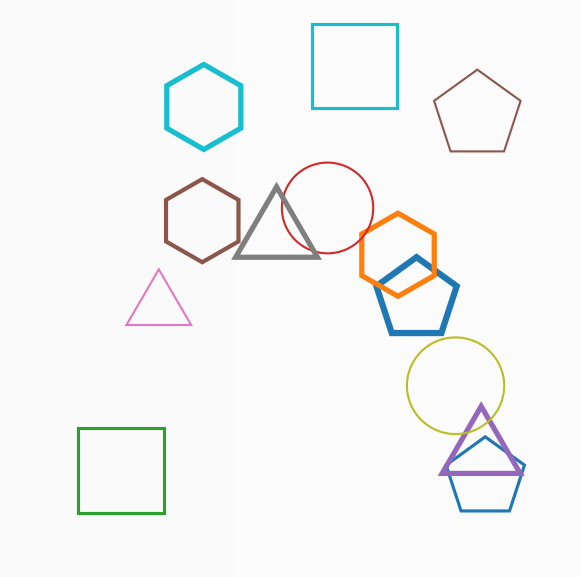[{"shape": "pentagon", "thickness": 1.5, "radius": 0.35, "center": [0.835, 0.172]}, {"shape": "pentagon", "thickness": 3, "radius": 0.36, "center": [0.717, 0.481]}, {"shape": "hexagon", "thickness": 2.5, "radius": 0.36, "center": [0.685, 0.558]}, {"shape": "square", "thickness": 1.5, "radius": 0.37, "center": [0.208, 0.184]}, {"shape": "circle", "thickness": 1, "radius": 0.39, "center": [0.564, 0.639]}, {"shape": "triangle", "thickness": 2.5, "radius": 0.39, "center": [0.828, 0.218]}, {"shape": "pentagon", "thickness": 1, "radius": 0.39, "center": [0.821, 0.8]}, {"shape": "hexagon", "thickness": 2, "radius": 0.36, "center": [0.348, 0.617]}, {"shape": "triangle", "thickness": 1, "radius": 0.32, "center": [0.273, 0.468]}, {"shape": "triangle", "thickness": 2.5, "radius": 0.41, "center": [0.476, 0.594]}, {"shape": "circle", "thickness": 1, "radius": 0.42, "center": [0.784, 0.331]}, {"shape": "hexagon", "thickness": 2.5, "radius": 0.37, "center": [0.351, 0.814]}, {"shape": "square", "thickness": 1.5, "radius": 0.36, "center": [0.61, 0.885]}]